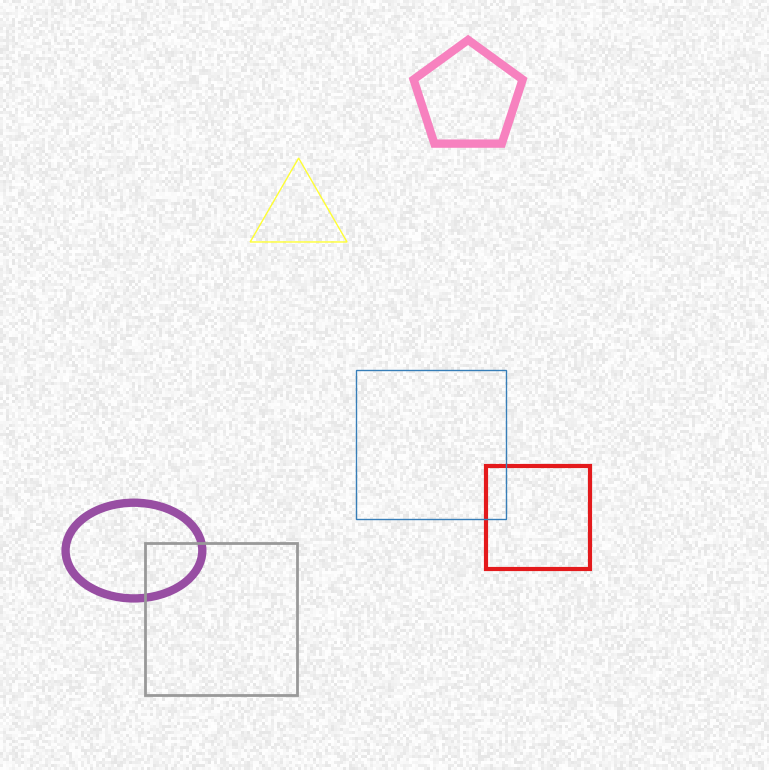[{"shape": "square", "thickness": 1.5, "radius": 0.34, "center": [0.699, 0.328]}, {"shape": "square", "thickness": 0.5, "radius": 0.49, "center": [0.56, 0.423]}, {"shape": "oval", "thickness": 3, "radius": 0.44, "center": [0.174, 0.285]}, {"shape": "triangle", "thickness": 0.5, "radius": 0.36, "center": [0.388, 0.722]}, {"shape": "pentagon", "thickness": 3, "radius": 0.37, "center": [0.608, 0.874]}, {"shape": "square", "thickness": 1, "radius": 0.5, "center": [0.287, 0.196]}]